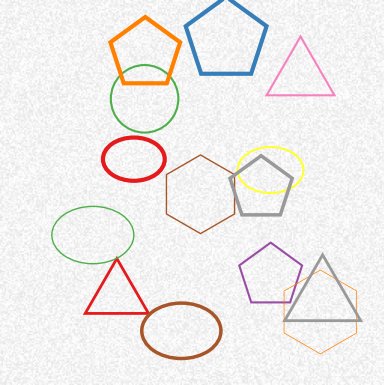[{"shape": "triangle", "thickness": 2, "radius": 0.47, "center": [0.304, 0.233]}, {"shape": "oval", "thickness": 3, "radius": 0.4, "center": [0.348, 0.587]}, {"shape": "pentagon", "thickness": 3, "radius": 0.55, "center": [0.587, 0.898]}, {"shape": "circle", "thickness": 1.5, "radius": 0.44, "center": [0.376, 0.743]}, {"shape": "oval", "thickness": 1, "radius": 0.53, "center": [0.241, 0.389]}, {"shape": "pentagon", "thickness": 1.5, "radius": 0.43, "center": [0.703, 0.284]}, {"shape": "hexagon", "thickness": 0.5, "radius": 0.54, "center": [0.832, 0.19]}, {"shape": "pentagon", "thickness": 3, "radius": 0.48, "center": [0.377, 0.861]}, {"shape": "oval", "thickness": 1.5, "radius": 0.43, "center": [0.703, 0.558]}, {"shape": "oval", "thickness": 2.5, "radius": 0.51, "center": [0.471, 0.141]}, {"shape": "hexagon", "thickness": 1, "radius": 0.51, "center": [0.521, 0.495]}, {"shape": "triangle", "thickness": 1.5, "radius": 0.51, "center": [0.781, 0.803]}, {"shape": "triangle", "thickness": 2, "radius": 0.57, "center": [0.838, 0.224]}, {"shape": "pentagon", "thickness": 2.5, "radius": 0.42, "center": [0.678, 0.511]}]